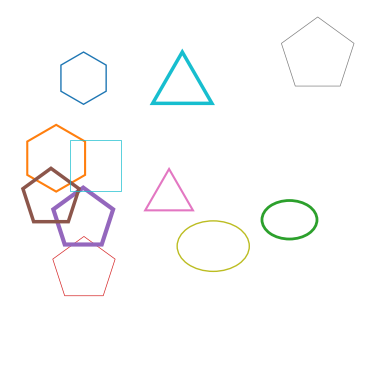[{"shape": "hexagon", "thickness": 1, "radius": 0.34, "center": [0.217, 0.797]}, {"shape": "hexagon", "thickness": 1.5, "radius": 0.43, "center": [0.146, 0.589]}, {"shape": "oval", "thickness": 2, "radius": 0.36, "center": [0.752, 0.429]}, {"shape": "pentagon", "thickness": 0.5, "radius": 0.43, "center": [0.218, 0.301]}, {"shape": "pentagon", "thickness": 3, "radius": 0.41, "center": [0.216, 0.431]}, {"shape": "pentagon", "thickness": 2.5, "radius": 0.38, "center": [0.132, 0.486]}, {"shape": "triangle", "thickness": 1.5, "radius": 0.36, "center": [0.439, 0.489]}, {"shape": "pentagon", "thickness": 0.5, "radius": 0.5, "center": [0.825, 0.857]}, {"shape": "oval", "thickness": 1, "radius": 0.47, "center": [0.554, 0.361]}, {"shape": "triangle", "thickness": 2.5, "radius": 0.44, "center": [0.473, 0.776]}, {"shape": "square", "thickness": 0.5, "radius": 0.33, "center": [0.248, 0.57]}]